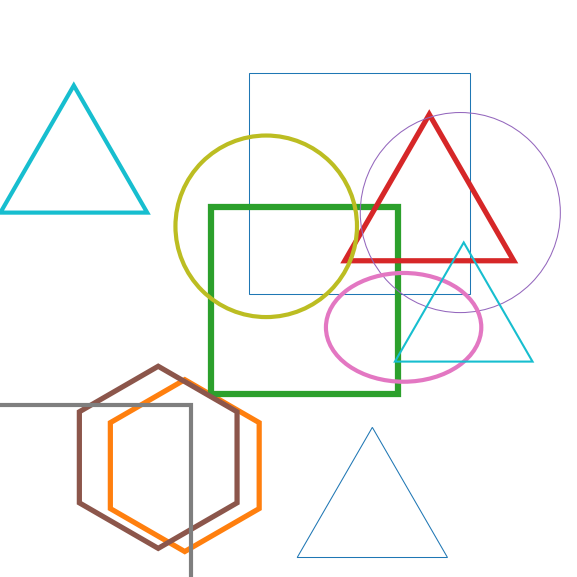[{"shape": "triangle", "thickness": 0.5, "radius": 0.75, "center": [0.645, 0.109]}, {"shape": "square", "thickness": 0.5, "radius": 0.96, "center": [0.622, 0.682]}, {"shape": "hexagon", "thickness": 2.5, "radius": 0.74, "center": [0.32, 0.193]}, {"shape": "square", "thickness": 3, "radius": 0.81, "center": [0.527, 0.478]}, {"shape": "triangle", "thickness": 2.5, "radius": 0.84, "center": [0.743, 0.632]}, {"shape": "circle", "thickness": 0.5, "radius": 0.87, "center": [0.797, 0.631]}, {"shape": "hexagon", "thickness": 2.5, "radius": 0.79, "center": [0.274, 0.207]}, {"shape": "oval", "thickness": 2, "radius": 0.67, "center": [0.699, 0.432]}, {"shape": "square", "thickness": 2, "radius": 0.89, "center": [0.153, 0.12]}, {"shape": "circle", "thickness": 2, "radius": 0.79, "center": [0.461, 0.607]}, {"shape": "triangle", "thickness": 2, "radius": 0.73, "center": [0.128, 0.704]}, {"shape": "triangle", "thickness": 1, "radius": 0.69, "center": [0.803, 0.442]}]